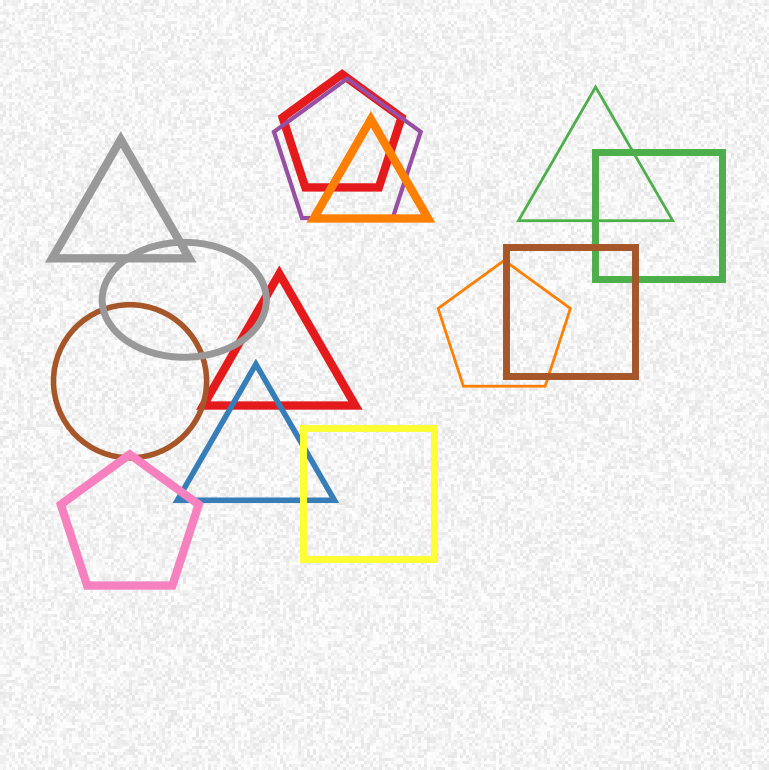[{"shape": "triangle", "thickness": 3, "radius": 0.57, "center": [0.363, 0.53]}, {"shape": "pentagon", "thickness": 3, "radius": 0.41, "center": [0.444, 0.822]}, {"shape": "triangle", "thickness": 2, "radius": 0.59, "center": [0.332, 0.409]}, {"shape": "square", "thickness": 2.5, "radius": 0.41, "center": [0.855, 0.72]}, {"shape": "triangle", "thickness": 1, "radius": 0.58, "center": [0.774, 0.771]}, {"shape": "pentagon", "thickness": 1.5, "radius": 0.5, "center": [0.451, 0.798]}, {"shape": "pentagon", "thickness": 1, "radius": 0.45, "center": [0.655, 0.572]}, {"shape": "triangle", "thickness": 3, "radius": 0.43, "center": [0.482, 0.759]}, {"shape": "square", "thickness": 2.5, "radius": 0.43, "center": [0.479, 0.359]}, {"shape": "square", "thickness": 2.5, "radius": 0.42, "center": [0.741, 0.596]}, {"shape": "circle", "thickness": 2, "radius": 0.5, "center": [0.169, 0.505]}, {"shape": "pentagon", "thickness": 3, "radius": 0.47, "center": [0.169, 0.316]}, {"shape": "oval", "thickness": 2.5, "radius": 0.53, "center": [0.239, 0.611]}, {"shape": "triangle", "thickness": 3, "radius": 0.51, "center": [0.157, 0.716]}]